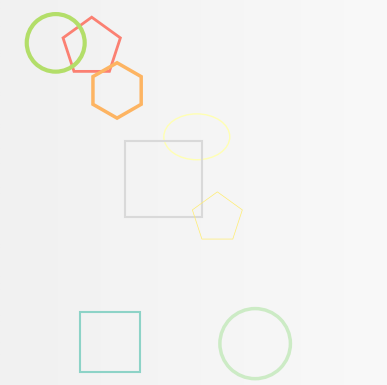[{"shape": "square", "thickness": 1.5, "radius": 0.39, "center": [0.284, 0.112]}, {"shape": "oval", "thickness": 1, "radius": 0.43, "center": [0.508, 0.645]}, {"shape": "pentagon", "thickness": 2, "radius": 0.39, "center": [0.237, 0.878]}, {"shape": "hexagon", "thickness": 2.5, "radius": 0.36, "center": [0.302, 0.765]}, {"shape": "circle", "thickness": 3, "radius": 0.37, "center": [0.144, 0.889]}, {"shape": "square", "thickness": 1.5, "radius": 0.49, "center": [0.422, 0.536]}, {"shape": "circle", "thickness": 2.5, "radius": 0.46, "center": [0.658, 0.107]}, {"shape": "pentagon", "thickness": 0.5, "radius": 0.34, "center": [0.561, 0.434]}]